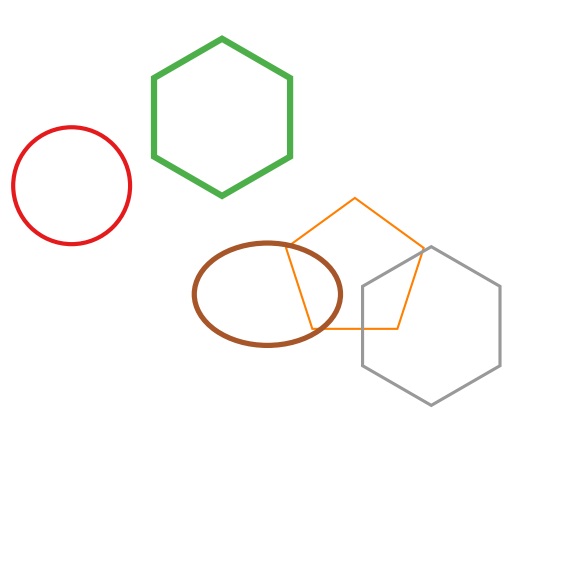[{"shape": "circle", "thickness": 2, "radius": 0.51, "center": [0.124, 0.678]}, {"shape": "hexagon", "thickness": 3, "radius": 0.68, "center": [0.384, 0.796]}, {"shape": "pentagon", "thickness": 1, "radius": 0.63, "center": [0.615, 0.531]}, {"shape": "oval", "thickness": 2.5, "radius": 0.63, "center": [0.463, 0.49]}, {"shape": "hexagon", "thickness": 1.5, "radius": 0.69, "center": [0.747, 0.435]}]